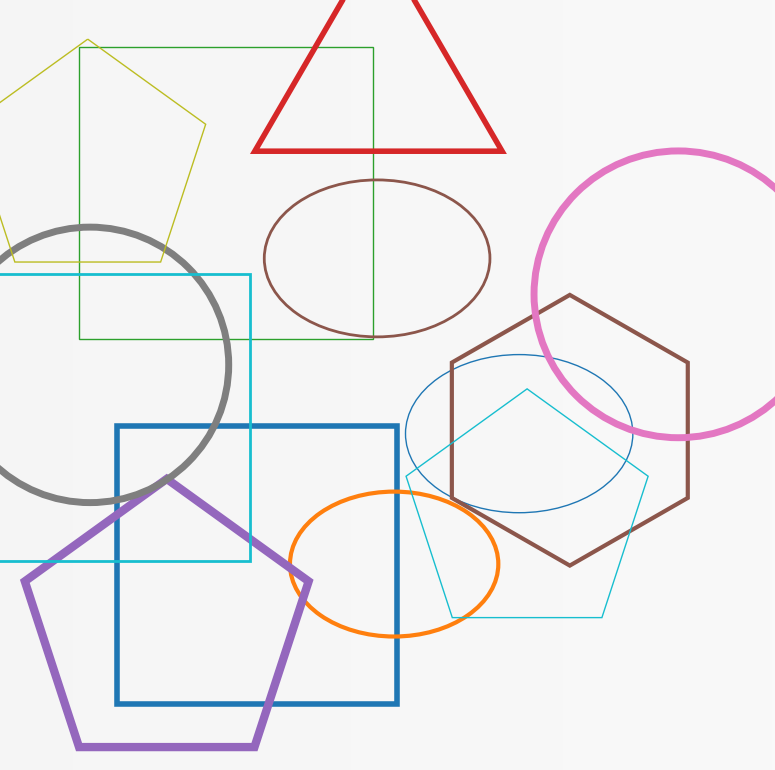[{"shape": "square", "thickness": 2, "radius": 0.9, "center": [0.332, 0.267]}, {"shape": "oval", "thickness": 0.5, "radius": 0.73, "center": [0.67, 0.437]}, {"shape": "oval", "thickness": 1.5, "radius": 0.67, "center": [0.509, 0.267]}, {"shape": "square", "thickness": 0.5, "radius": 0.95, "center": [0.292, 0.75]}, {"shape": "triangle", "thickness": 2, "radius": 0.92, "center": [0.488, 0.896]}, {"shape": "pentagon", "thickness": 3, "radius": 0.96, "center": [0.215, 0.186]}, {"shape": "oval", "thickness": 1, "radius": 0.73, "center": [0.487, 0.664]}, {"shape": "hexagon", "thickness": 1.5, "radius": 0.88, "center": [0.735, 0.441]}, {"shape": "circle", "thickness": 2.5, "radius": 0.93, "center": [0.875, 0.618]}, {"shape": "circle", "thickness": 2.5, "radius": 0.89, "center": [0.116, 0.526]}, {"shape": "pentagon", "thickness": 0.5, "radius": 0.8, "center": [0.113, 0.789]}, {"shape": "pentagon", "thickness": 0.5, "radius": 0.82, "center": [0.68, 0.331]}, {"shape": "square", "thickness": 1, "radius": 0.93, "center": [0.136, 0.458]}]